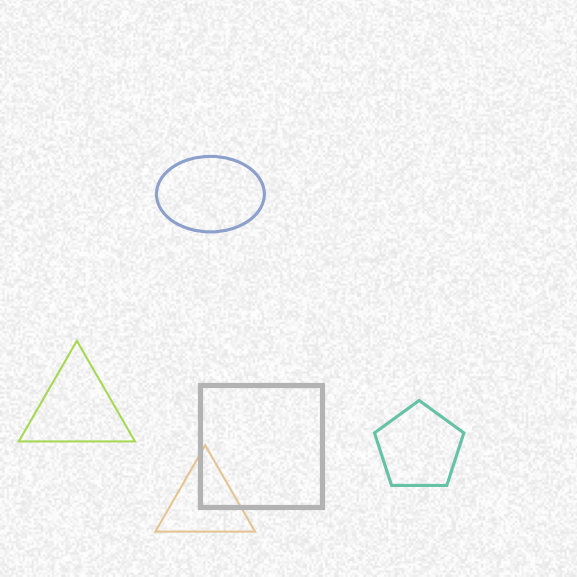[{"shape": "pentagon", "thickness": 1.5, "radius": 0.41, "center": [0.726, 0.224]}, {"shape": "oval", "thickness": 1.5, "radius": 0.47, "center": [0.364, 0.663]}, {"shape": "triangle", "thickness": 1, "radius": 0.58, "center": [0.133, 0.293]}, {"shape": "triangle", "thickness": 1, "radius": 0.5, "center": [0.355, 0.128]}, {"shape": "square", "thickness": 2.5, "radius": 0.53, "center": [0.452, 0.226]}]